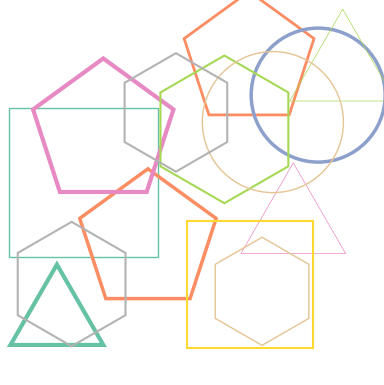[{"shape": "triangle", "thickness": 3, "radius": 0.7, "center": [0.148, 0.174]}, {"shape": "square", "thickness": 1, "radius": 0.97, "center": [0.218, 0.525]}, {"shape": "pentagon", "thickness": 2, "radius": 0.89, "center": [0.647, 0.845]}, {"shape": "pentagon", "thickness": 2.5, "radius": 0.93, "center": [0.384, 0.375]}, {"shape": "circle", "thickness": 2.5, "radius": 0.87, "center": [0.826, 0.753]}, {"shape": "triangle", "thickness": 0.5, "radius": 0.79, "center": [0.762, 0.42]}, {"shape": "pentagon", "thickness": 3, "radius": 0.96, "center": [0.268, 0.656]}, {"shape": "hexagon", "thickness": 1.5, "radius": 0.96, "center": [0.583, 0.664]}, {"shape": "triangle", "thickness": 0.5, "radius": 0.8, "center": [0.89, 0.817]}, {"shape": "square", "thickness": 1.5, "radius": 0.82, "center": [0.649, 0.261]}, {"shape": "circle", "thickness": 1, "radius": 0.92, "center": [0.709, 0.683]}, {"shape": "hexagon", "thickness": 1, "radius": 0.7, "center": [0.681, 0.243]}, {"shape": "hexagon", "thickness": 1.5, "radius": 0.77, "center": [0.457, 0.708]}, {"shape": "hexagon", "thickness": 1.5, "radius": 0.81, "center": [0.186, 0.262]}]